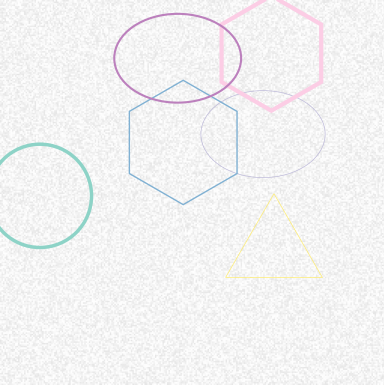[{"shape": "circle", "thickness": 2.5, "radius": 0.67, "center": [0.104, 0.491]}, {"shape": "oval", "thickness": 0.5, "radius": 0.81, "center": [0.683, 0.652]}, {"shape": "hexagon", "thickness": 1, "radius": 0.81, "center": [0.476, 0.63]}, {"shape": "hexagon", "thickness": 3, "radius": 0.75, "center": [0.705, 0.862]}, {"shape": "oval", "thickness": 1.5, "radius": 0.82, "center": [0.462, 0.849]}, {"shape": "triangle", "thickness": 0.5, "radius": 0.73, "center": [0.712, 0.352]}]